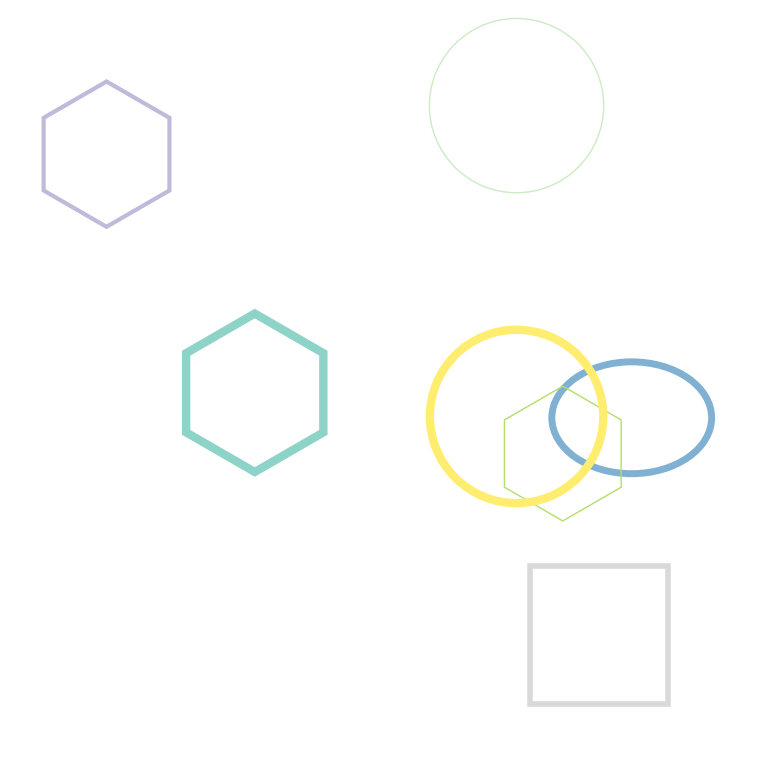[{"shape": "hexagon", "thickness": 3, "radius": 0.51, "center": [0.331, 0.49]}, {"shape": "hexagon", "thickness": 1.5, "radius": 0.47, "center": [0.138, 0.8]}, {"shape": "oval", "thickness": 2.5, "radius": 0.52, "center": [0.82, 0.457]}, {"shape": "hexagon", "thickness": 0.5, "radius": 0.44, "center": [0.731, 0.411]}, {"shape": "square", "thickness": 2, "radius": 0.45, "center": [0.777, 0.175]}, {"shape": "circle", "thickness": 0.5, "radius": 0.57, "center": [0.671, 0.863]}, {"shape": "circle", "thickness": 3, "radius": 0.56, "center": [0.671, 0.459]}]